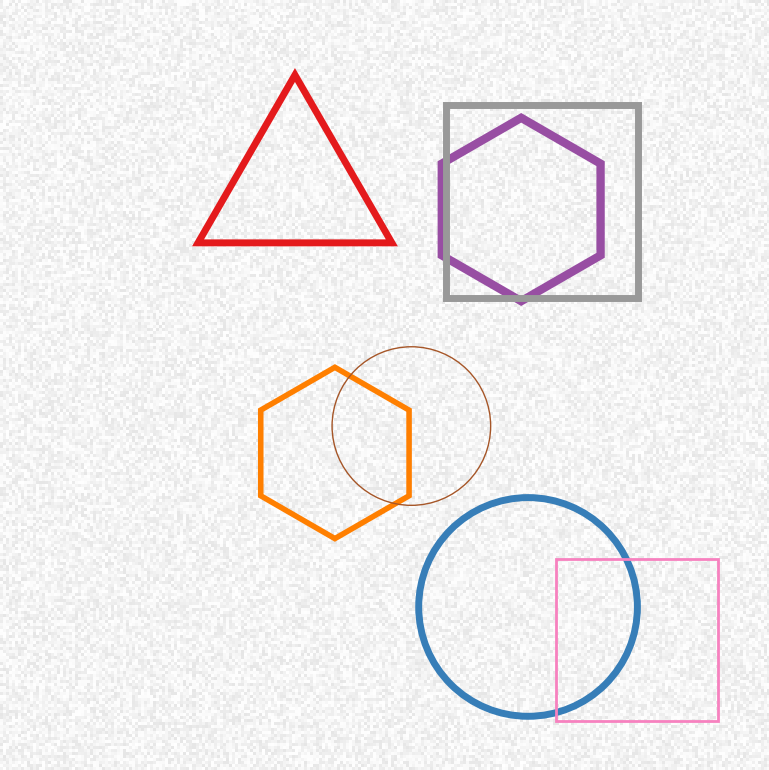[{"shape": "triangle", "thickness": 2.5, "radius": 0.73, "center": [0.383, 0.757]}, {"shape": "circle", "thickness": 2.5, "radius": 0.71, "center": [0.686, 0.212]}, {"shape": "hexagon", "thickness": 3, "radius": 0.6, "center": [0.677, 0.728]}, {"shape": "hexagon", "thickness": 2, "radius": 0.56, "center": [0.435, 0.412]}, {"shape": "circle", "thickness": 0.5, "radius": 0.51, "center": [0.534, 0.447]}, {"shape": "square", "thickness": 1, "radius": 0.53, "center": [0.828, 0.169]}, {"shape": "square", "thickness": 2.5, "radius": 0.62, "center": [0.704, 0.739]}]